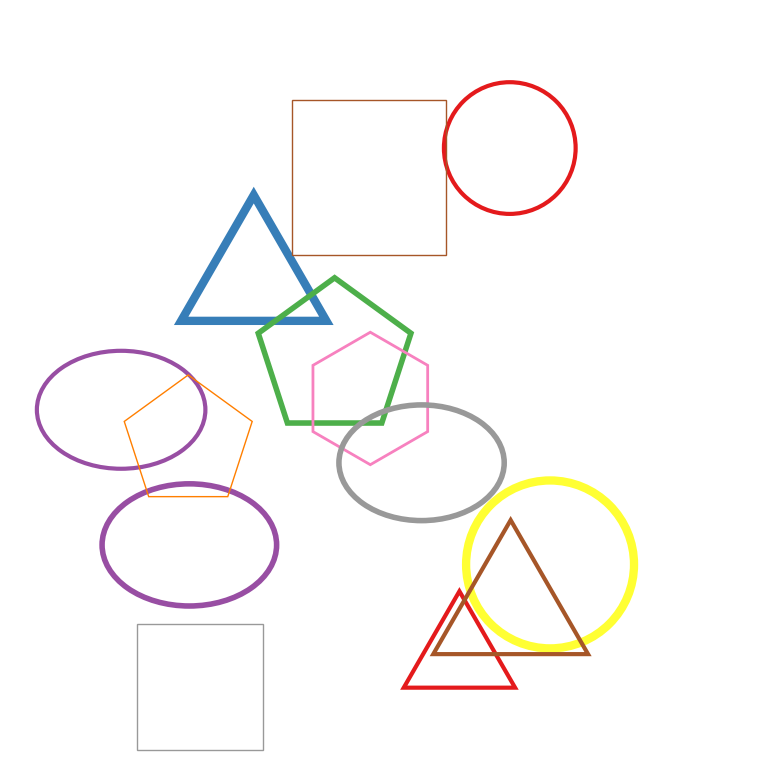[{"shape": "triangle", "thickness": 1.5, "radius": 0.42, "center": [0.597, 0.149]}, {"shape": "circle", "thickness": 1.5, "radius": 0.43, "center": [0.662, 0.808]}, {"shape": "triangle", "thickness": 3, "radius": 0.54, "center": [0.33, 0.638]}, {"shape": "pentagon", "thickness": 2, "radius": 0.52, "center": [0.435, 0.535]}, {"shape": "oval", "thickness": 2, "radius": 0.57, "center": [0.246, 0.292]}, {"shape": "oval", "thickness": 1.5, "radius": 0.55, "center": [0.157, 0.468]}, {"shape": "pentagon", "thickness": 0.5, "radius": 0.44, "center": [0.244, 0.426]}, {"shape": "circle", "thickness": 3, "radius": 0.55, "center": [0.714, 0.267]}, {"shape": "square", "thickness": 0.5, "radius": 0.5, "center": [0.479, 0.77]}, {"shape": "triangle", "thickness": 1.5, "radius": 0.58, "center": [0.663, 0.209]}, {"shape": "hexagon", "thickness": 1, "radius": 0.43, "center": [0.481, 0.483]}, {"shape": "square", "thickness": 0.5, "radius": 0.41, "center": [0.26, 0.108]}, {"shape": "oval", "thickness": 2, "radius": 0.54, "center": [0.547, 0.399]}]